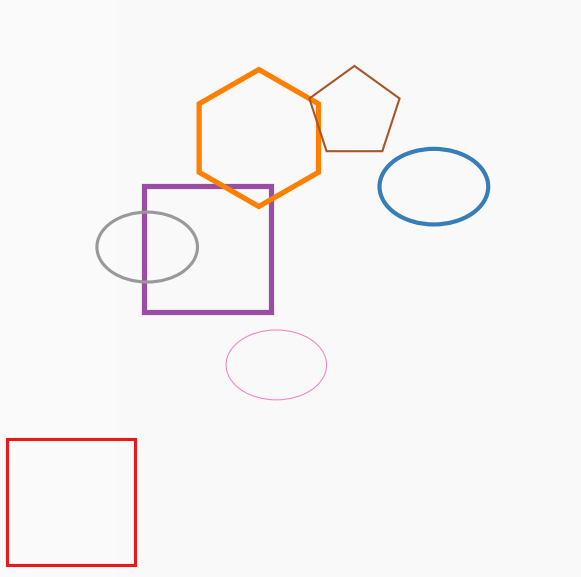[{"shape": "square", "thickness": 1.5, "radius": 0.55, "center": [0.122, 0.13]}, {"shape": "oval", "thickness": 2, "radius": 0.47, "center": [0.746, 0.676]}, {"shape": "square", "thickness": 2.5, "radius": 0.55, "center": [0.357, 0.568]}, {"shape": "hexagon", "thickness": 2.5, "radius": 0.59, "center": [0.445, 0.76]}, {"shape": "pentagon", "thickness": 1, "radius": 0.41, "center": [0.61, 0.803]}, {"shape": "oval", "thickness": 0.5, "radius": 0.43, "center": [0.475, 0.367]}, {"shape": "oval", "thickness": 1.5, "radius": 0.43, "center": [0.253, 0.571]}]